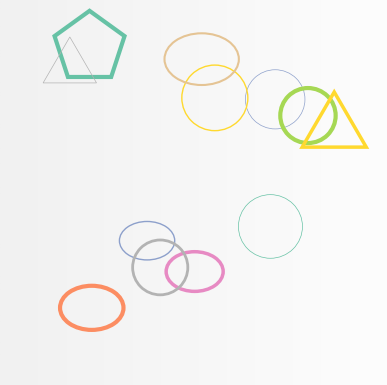[{"shape": "circle", "thickness": 0.5, "radius": 0.41, "center": [0.698, 0.412]}, {"shape": "pentagon", "thickness": 3, "radius": 0.47, "center": [0.231, 0.877]}, {"shape": "oval", "thickness": 3, "radius": 0.41, "center": [0.237, 0.2]}, {"shape": "oval", "thickness": 1, "radius": 0.36, "center": [0.38, 0.375]}, {"shape": "circle", "thickness": 0.5, "radius": 0.38, "center": [0.71, 0.742]}, {"shape": "oval", "thickness": 2.5, "radius": 0.37, "center": [0.502, 0.295]}, {"shape": "circle", "thickness": 3, "radius": 0.36, "center": [0.795, 0.7]}, {"shape": "triangle", "thickness": 2.5, "radius": 0.48, "center": [0.863, 0.666]}, {"shape": "circle", "thickness": 1, "radius": 0.43, "center": [0.554, 0.746]}, {"shape": "oval", "thickness": 1.5, "radius": 0.48, "center": [0.52, 0.846]}, {"shape": "circle", "thickness": 2, "radius": 0.36, "center": [0.413, 0.305]}, {"shape": "triangle", "thickness": 0.5, "radius": 0.4, "center": [0.18, 0.824]}]